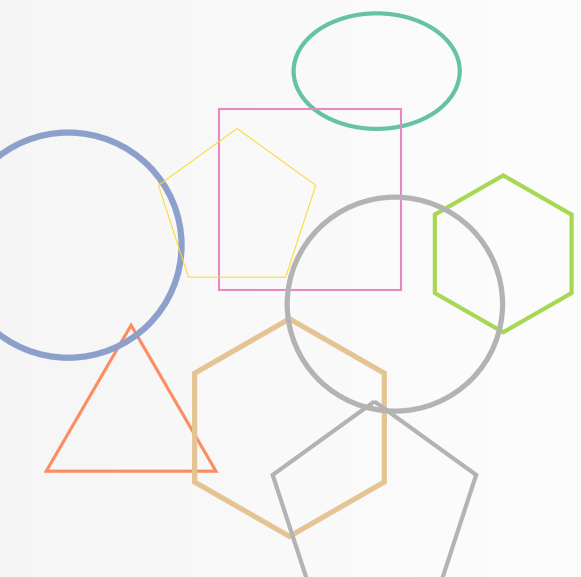[{"shape": "oval", "thickness": 2, "radius": 0.71, "center": [0.648, 0.876]}, {"shape": "triangle", "thickness": 1.5, "radius": 0.84, "center": [0.226, 0.267]}, {"shape": "circle", "thickness": 3, "radius": 0.97, "center": [0.117, 0.575]}, {"shape": "square", "thickness": 1, "radius": 0.78, "center": [0.534, 0.654]}, {"shape": "hexagon", "thickness": 2, "radius": 0.68, "center": [0.866, 0.56]}, {"shape": "pentagon", "thickness": 0.5, "radius": 0.71, "center": [0.408, 0.634]}, {"shape": "hexagon", "thickness": 2.5, "radius": 0.94, "center": [0.498, 0.259]}, {"shape": "circle", "thickness": 2.5, "radius": 0.93, "center": [0.679, 0.472]}, {"shape": "pentagon", "thickness": 2, "radius": 0.92, "center": [0.644, 0.12]}]